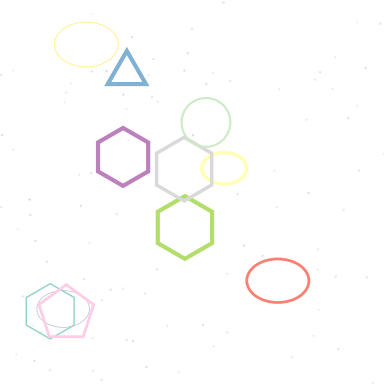[{"shape": "hexagon", "thickness": 1, "radius": 0.36, "center": [0.13, 0.191]}, {"shape": "oval", "thickness": 2.5, "radius": 0.29, "center": [0.582, 0.563]}, {"shape": "oval", "thickness": 0.5, "radius": 0.34, "center": [0.164, 0.197]}, {"shape": "oval", "thickness": 2, "radius": 0.4, "center": [0.722, 0.271]}, {"shape": "triangle", "thickness": 3, "radius": 0.29, "center": [0.329, 0.81]}, {"shape": "hexagon", "thickness": 3, "radius": 0.41, "center": [0.48, 0.409]}, {"shape": "pentagon", "thickness": 2, "radius": 0.37, "center": [0.172, 0.186]}, {"shape": "hexagon", "thickness": 2.5, "radius": 0.41, "center": [0.478, 0.561]}, {"shape": "hexagon", "thickness": 3, "radius": 0.38, "center": [0.32, 0.592]}, {"shape": "circle", "thickness": 1.5, "radius": 0.32, "center": [0.535, 0.682]}, {"shape": "oval", "thickness": 0.5, "radius": 0.41, "center": [0.224, 0.885]}]